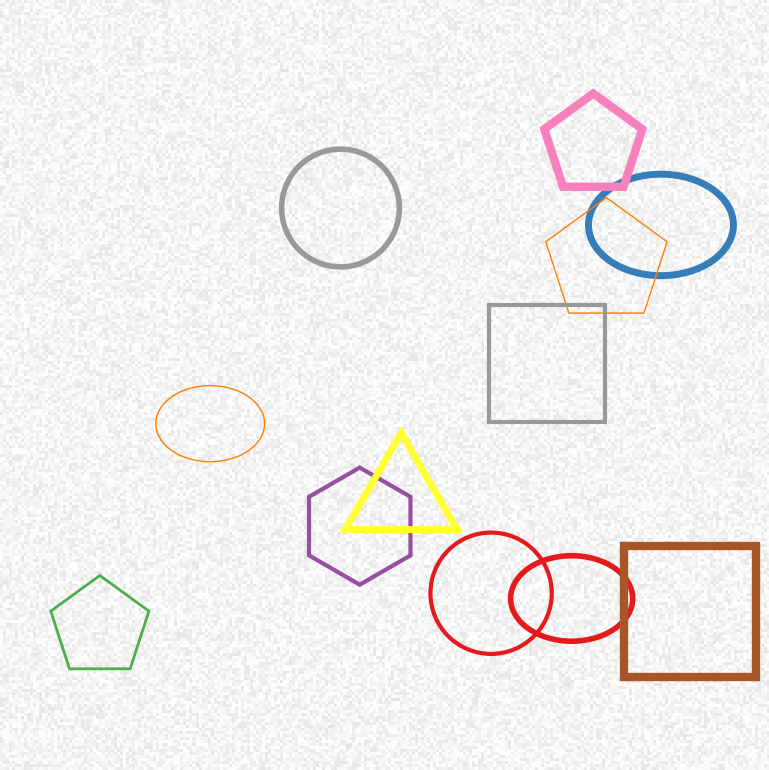[{"shape": "circle", "thickness": 1.5, "radius": 0.39, "center": [0.638, 0.23]}, {"shape": "oval", "thickness": 2, "radius": 0.4, "center": [0.742, 0.223]}, {"shape": "oval", "thickness": 2.5, "radius": 0.47, "center": [0.858, 0.708]}, {"shape": "pentagon", "thickness": 1, "radius": 0.34, "center": [0.13, 0.186]}, {"shape": "hexagon", "thickness": 1.5, "radius": 0.38, "center": [0.467, 0.317]}, {"shape": "pentagon", "thickness": 0.5, "radius": 0.41, "center": [0.788, 0.66]}, {"shape": "oval", "thickness": 0.5, "radius": 0.35, "center": [0.273, 0.45]}, {"shape": "triangle", "thickness": 2.5, "radius": 0.42, "center": [0.521, 0.354]}, {"shape": "square", "thickness": 3, "radius": 0.43, "center": [0.896, 0.206]}, {"shape": "pentagon", "thickness": 3, "radius": 0.33, "center": [0.771, 0.812]}, {"shape": "circle", "thickness": 2, "radius": 0.38, "center": [0.442, 0.73]}, {"shape": "square", "thickness": 1.5, "radius": 0.38, "center": [0.71, 0.528]}]